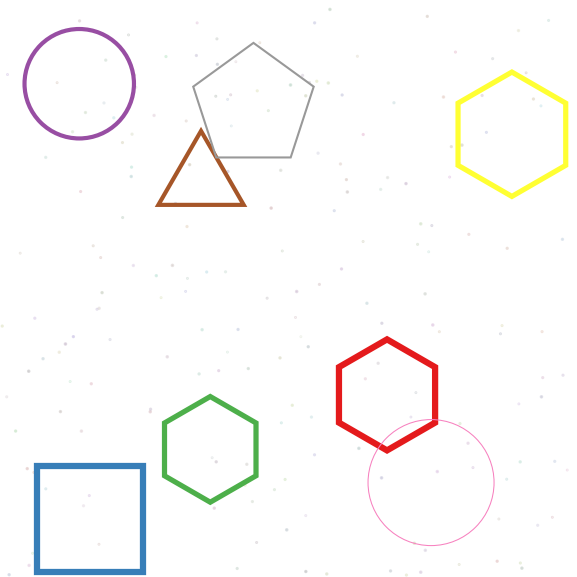[{"shape": "hexagon", "thickness": 3, "radius": 0.48, "center": [0.67, 0.315]}, {"shape": "square", "thickness": 3, "radius": 0.46, "center": [0.157, 0.101]}, {"shape": "hexagon", "thickness": 2.5, "radius": 0.46, "center": [0.364, 0.221]}, {"shape": "circle", "thickness": 2, "radius": 0.47, "center": [0.137, 0.854]}, {"shape": "hexagon", "thickness": 2.5, "radius": 0.54, "center": [0.886, 0.767]}, {"shape": "triangle", "thickness": 2, "radius": 0.43, "center": [0.348, 0.687]}, {"shape": "circle", "thickness": 0.5, "radius": 0.55, "center": [0.746, 0.163]}, {"shape": "pentagon", "thickness": 1, "radius": 0.55, "center": [0.439, 0.815]}]